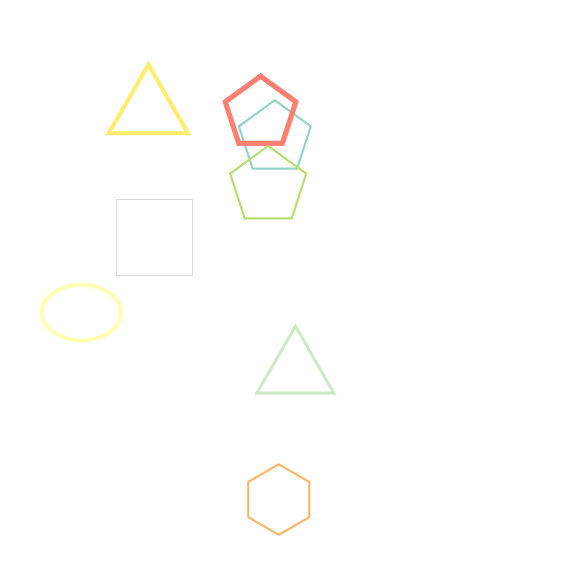[{"shape": "pentagon", "thickness": 1, "radius": 0.33, "center": [0.476, 0.76]}, {"shape": "oval", "thickness": 2, "radius": 0.34, "center": [0.141, 0.458]}, {"shape": "pentagon", "thickness": 2.5, "radius": 0.32, "center": [0.451, 0.803]}, {"shape": "hexagon", "thickness": 1, "radius": 0.31, "center": [0.483, 0.134]}, {"shape": "pentagon", "thickness": 1, "radius": 0.35, "center": [0.464, 0.677]}, {"shape": "square", "thickness": 0.5, "radius": 0.33, "center": [0.267, 0.588]}, {"shape": "triangle", "thickness": 1.5, "radius": 0.39, "center": [0.512, 0.357]}, {"shape": "triangle", "thickness": 2, "radius": 0.4, "center": [0.257, 0.808]}]